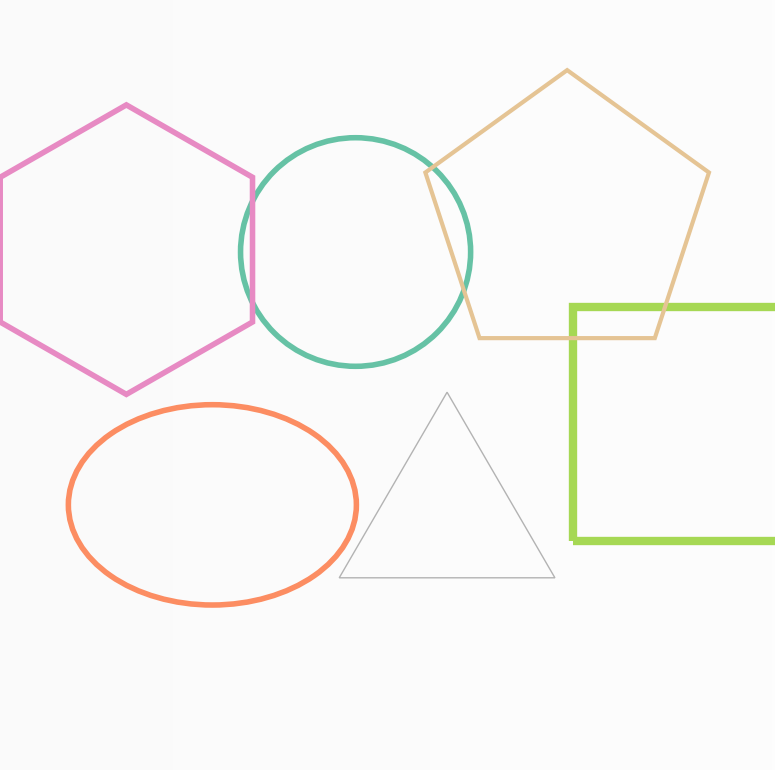[{"shape": "circle", "thickness": 2, "radius": 0.74, "center": [0.459, 0.673]}, {"shape": "oval", "thickness": 2, "radius": 0.93, "center": [0.274, 0.344]}, {"shape": "hexagon", "thickness": 2, "radius": 0.94, "center": [0.163, 0.676]}, {"shape": "square", "thickness": 3, "radius": 0.76, "center": [0.891, 0.45]}, {"shape": "pentagon", "thickness": 1.5, "radius": 0.96, "center": [0.732, 0.717]}, {"shape": "triangle", "thickness": 0.5, "radius": 0.8, "center": [0.577, 0.33]}]